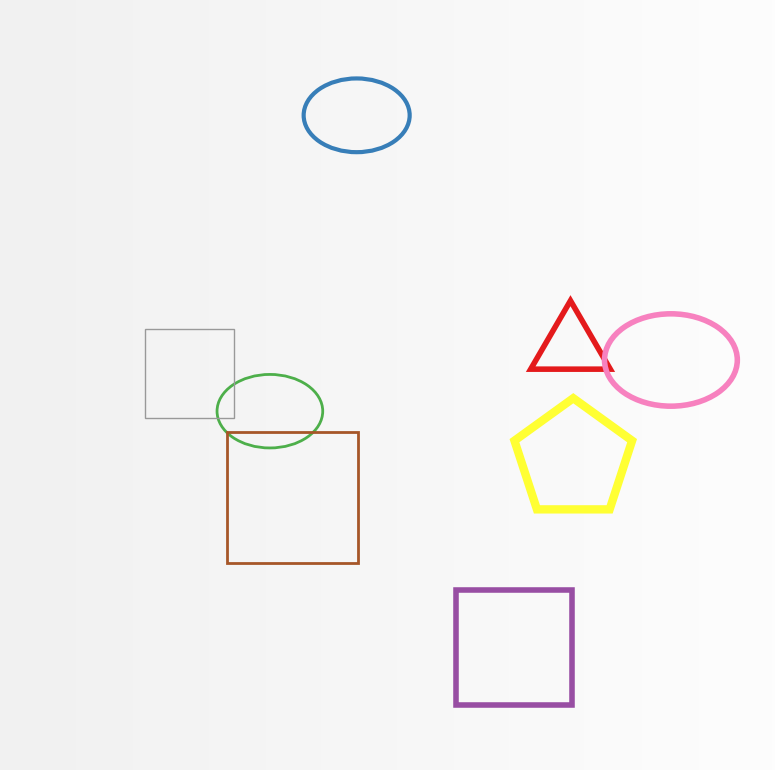[{"shape": "triangle", "thickness": 2, "radius": 0.3, "center": [0.736, 0.55]}, {"shape": "oval", "thickness": 1.5, "radius": 0.34, "center": [0.46, 0.85]}, {"shape": "oval", "thickness": 1, "radius": 0.34, "center": [0.348, 0.466]}, {"shape": "square", "thickness": 2, "radius": 0.37, "center": [0.663, 0.159]}, {"shape": "pentagon", "thickness": 3, "radius": 0.4, "center": [0.74, 0.403]}, {"shape": "square", "thickness": 1, "radius": 0.42, "center": [0.377, 0.354]}, {"shape": "oval", "thickness": 2, "radius": 0.43, "center": [0.866, 0.532]}, {"shape": "square", "thickness": 0.5, "radius": 0.29, "center": [0.244, 0.515]}]